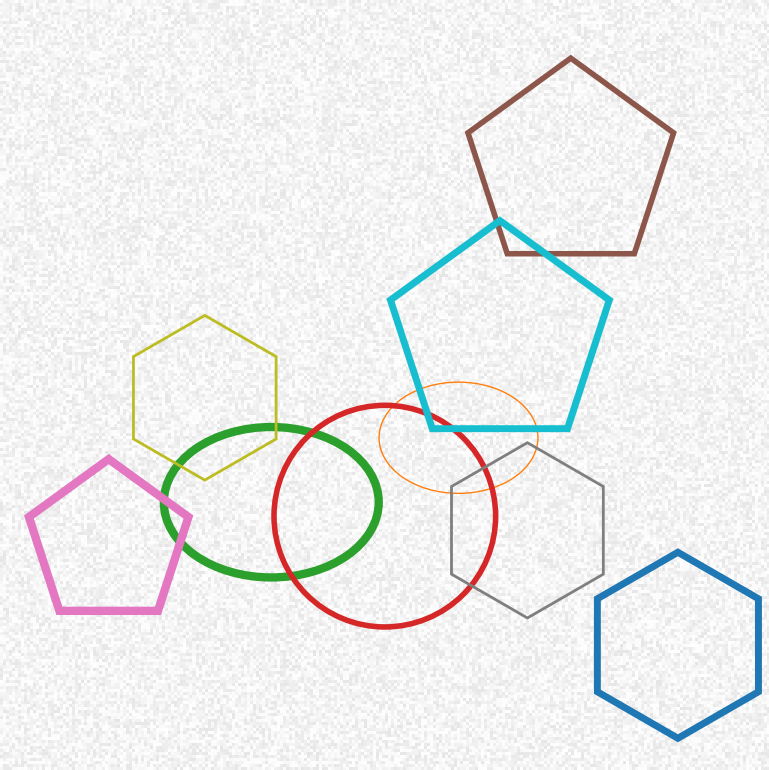[{"shape": "hexagon", "thickness": 2.5, "radius": 0.6, "center": [0.88, 0.162]}, {"shape": "oval", "thickness": 0.5, "radius": 0.52, "center": [0.595, 0.431]}, {"shape": "oval", "thickness": 3, "radius": 0.7, "center": [0.352, 0.348]}, {"shape": "circle", "thickness": 2, "radius": 0.72, "center": [0.5, 0.33]}, {"shape": "pentagon", "thickness": 2, "radius": 0.7, "center": [0.741, 0.784]}, {"shape": "pentagon", "thickness": 3, "radius": 0.54, "center": [0.141, 0.295]}, {"shape": "hexagon", "thickness": 1, "radius": 0.57, "center": [0.685, 0.311]}, {"shape": "hexagon", "thickness": 1, "radius": 0.53, "center": [0.266, 0.483]}, {"shape": "pentagon", "thickness": 2.5, "radius": 0.75, "center": [0.649, 0.564]}]